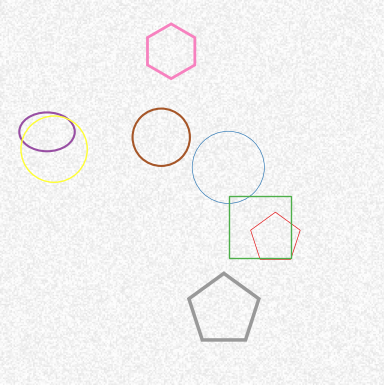[{"shape": "pentagon", "thickness": 0.5, "radius": 0.34, "center": [0.715, 0.381]}, {"shape": "circle", "thickness": 0.5, "radius": 0.47, "center": [0.593, 0.565]}, {"shape": "square", "thickness": 1, "radius": 0.4, "center": [0.674, 0.41]}, {"shape": "oval", "thickness": 1.5, "radius": 0.36, "center": [0.122, 0.658]}, {"shape": "circle", "thickness": 1, "radius": 0.43, "center": [0.141, 0.613]}, {"shape": "circle", "thickness": 1.5, "radius": 0.37, "center": [0.419, 0.643]}, {"shape": "hexagon", "thickness": 2, "radius": 0.36, "center": [0.445, 0.867]}, {"shape": "pentagon", "thickness": 2.5, "radius": 0.48, "center": [0.582, 0.194]}]